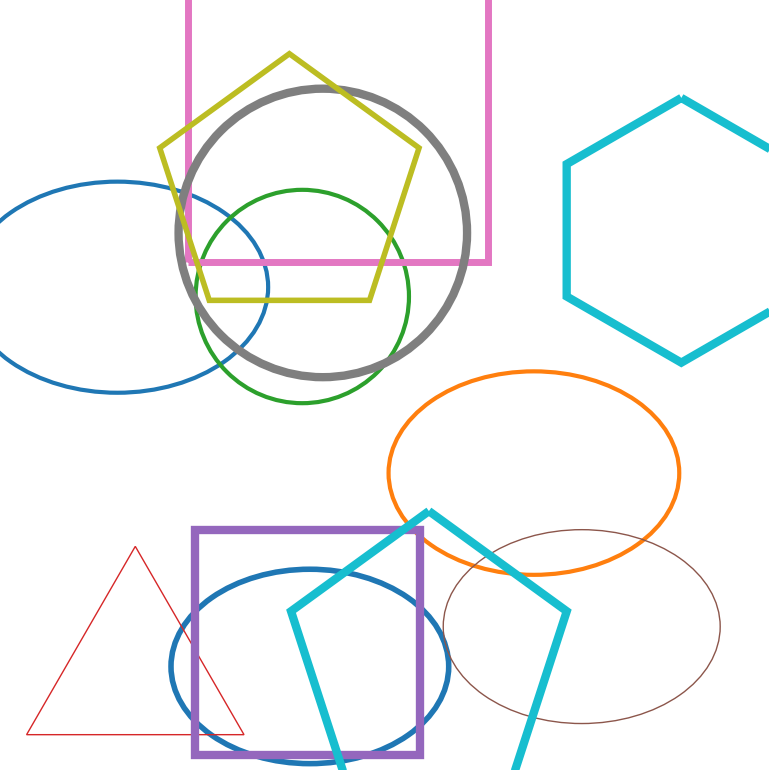[{"shape": "oval", "thickness": 2, "radius": 0.9, "center": [0.402, 0.134]}, {"shape": "oval", "thickness": 1.5, "radius": 0.98, "center": [0.152, 0.627]}, {"shape": "oval", "thickness": 1.5, "radius": 0.94, "center": [0.693, 0.386]}, {"shape": "circle", "thickness": 1.5, "radius": 0.69, "center": [0.393, 0.615]}, {"shape": "triangle", "thickness": 0.5, "radius": 0.82, "center": [0.176, 0.127]}, {"shape": "square", "thickness": 3, "radius": 0.73, "center": [0.399, 0.165]}, {"shape": "oval", "thickness": 0.5, "radius": 0.9, "center": [0.755, 0.186]}, {"shape": "square", "thickness": 2.5, "radius": 0.97, "center": [0.439, 0.854]}, {"shape": "circle", "thickness": 3, "radius": 0.94, "center": [0.419, 0.698]}, {"shape": "pentagon", "thickness": 2, "radius": 0.89, "center": [0.376, 0.753]}, {"shape": "pentagon", "thickness": 3, "radius": 0.94, "center": [0.557, 0.148]}, {"shape": "hexagon", "thickness": 3, "radius": 0.86, "center": [0.885, 0.701]}]